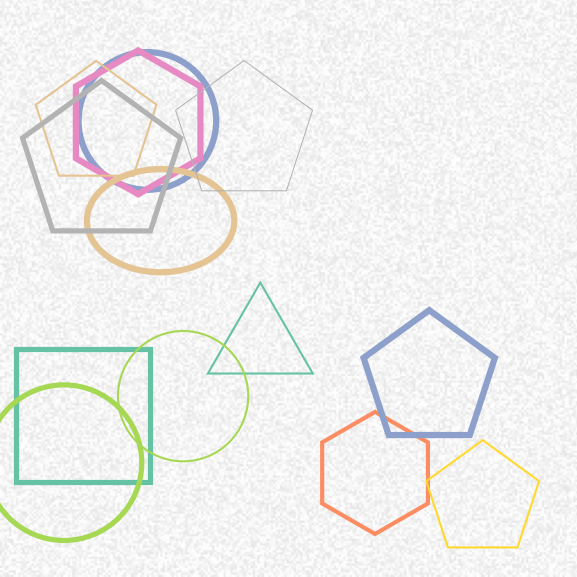[{"shape": "triangle", "thickness": 1, "radius": 0.52, "center": [0.451, 0.405]}, {"shape": "square", "thickness": 2.5, "radius": 0.58, "center": [0.144, 0.28]}, {"shape": "hexagon", "thickness": 2, "radius": 0.53, "center": [0.649, 0.18]}, {"shape": "pentagon", "thickness": 3, "radius": 0.6, "center": [0.743, 0.343]}, {"shape": "circle", "thickness": 3, "radius": 0.6, "center": [0.255, 0.79]}, {"shape": "hexagon", "thickness": 3, "radius": 0.62, "center": [0.239, 0.787]}, {"shape": "circle", "thickness": 1, "radius": 0.56, "center": [0.317, 0.313]}, {"shape": "circle", "thickness": 2.5, "radius": 0.67, "center": [0.111, 0.198]}, {"shape": "pentagon", "thickness": 1, "radius": 0.51, "center": [0.836, 0.134]}, {"shape": "oval", "thickness": 3, "radius": 0.64, "center": [0.278, 0.617]}, {"shape": "pentagon", "thickness": 1, "radius": 0.55, "center": [0.166, 0.784]}, {"shape": "pentagon", "thickness": 2.5, "radius": 0.72, "center": [0.176, 0.716]}, {"shape": "pentagon", "thickness": 0.5, "radius": 0.62, "center": [0.423, 0.77]}]